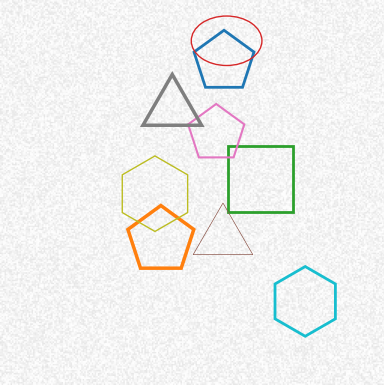[{"shape": "pentagon", "thickness": 2, "radius": 0.41, "center": [0.582, 0.84]}, {"shape": "pentagon", "thickness": 2.5, "radius": 0.45, "center": [0.418, 0.376]}, {"shape": "square", "thickness": 2, "radius": 0.42, "center": [0.676, 0.535]}, {"shape": "oval", "thickness": 1, "radius": 0.46, "center": [0.589, 0.894]}, {"shape": "triangle", "thickness": 0.5, "radius": 0.45, "center": [0.579, 0.383]}, {"shape": "pentagon", "thickness": 1.5, "radius": 0.38, "center": [0.562, 0.653]}, {"shape": "triangle", "thickness": 2.5, "radius": 0.44, "center": [0.447, 0.719]}, {"shape": "hexagon", "thickness": 1, "radius": 0.49, "center": [0.402, 0.497]}, {"shape": "hexagon", "thickness": 2, "radius": 0.45, "center": [0.793, 0.217]}]